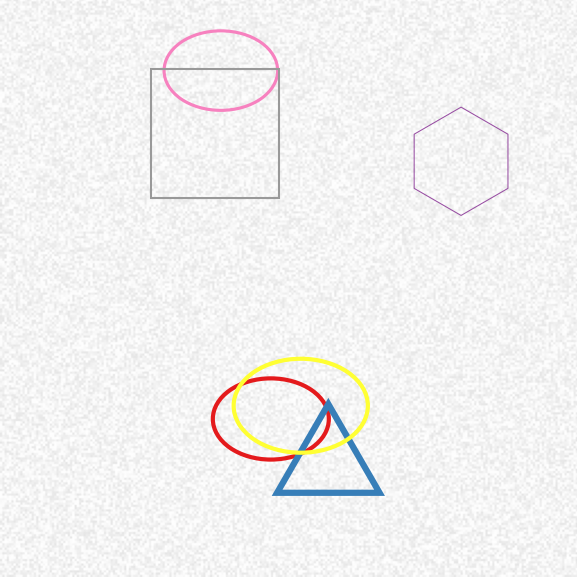[{"shape": "oval", "thickness": 2, "radius": 0.5, "center": [0.469, 0.274]}, {"shape": "triangle", "thickness": 3, "radius": 0.51, "center": [0.569, 0.197]}, {"shape": "hexagon", "thickness": 0.5, "radius": 0.47, "center": [0.798, 0.72]}, {"shape": "oval", "thickness": 2, "radius": 0.58, "center": [0.521, 0.297]}, {"shape": "oval", "thickness": 1.5, "radius": 0.49, "center": [0.382, 0.877]}, {"shape": "square", "thickness": 1, "radius": 0.56, "center": [0.372, 0.768]}]